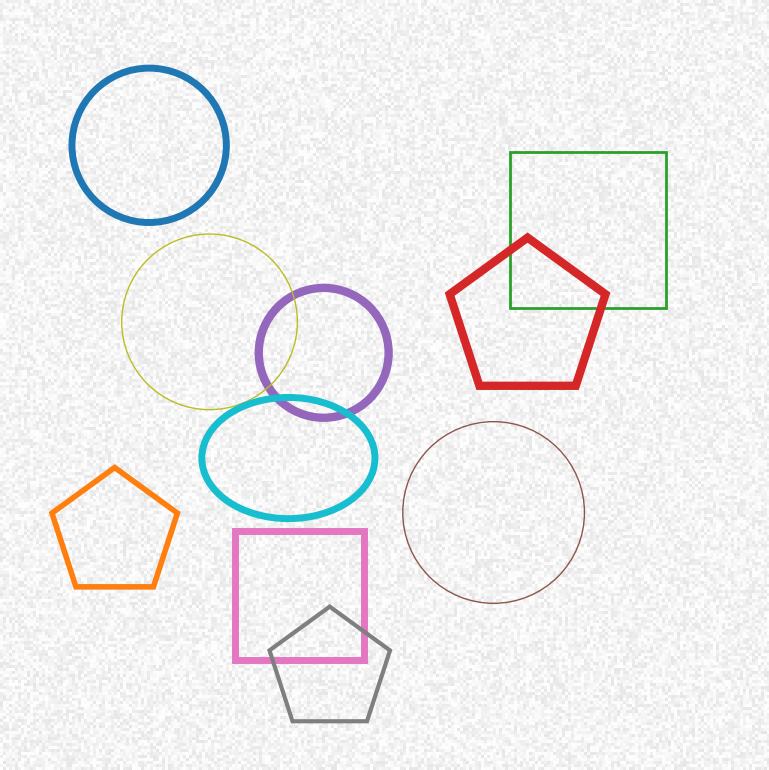[{"shape": "circle", "thickness": 2.5, "radius": 0.5, "center": [0.194, 0.811]}, {"shape": "pentagon", "thickness": 2, "radius": 0.43, "center": [0.149, 0.307]}, {"shape": "square", "thickness": 1, "radius": 0.51, "center": [0.764, 0.701]}, {"shape": "pentagon", "thickness": 3, "radius": 0.53, "center": [0.685, 0.585]}, {"shape": "circle", "thickness": 3, "radius": 0.42, "center": [0.42, 0.542]}, {"shape": "circle", "thickness": 0.5, "radius": 0.59, "center": [0.641, 0.334]}, {"shape": "square", "thickness": 2.5, "radius": 0.42, "center": [0.388, 0.227]}, {"shape": "pentagon", "thickness": 1.5, "radius": 0.41, "center": [0.428, 0.13]}, {"shape": "circle", "thickness": 0.5, "radius": 0.57, "center": [0.272, 0.582]}, {"shape": "oval", "thickness": 2.5, "radius": 0.56, "center": [0.375, 0.405]}]